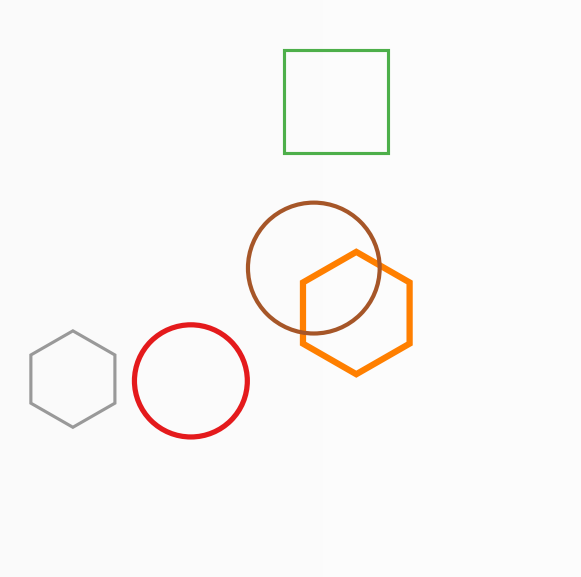[{"shape": "circle", "thickness": 2.5, "radius": 0.49, "center": [0.328, 0.34]}, {"shape": "square", "thickness": 1.5, "radius": 0.45, "center": [0.578, 0.823]}, {"shape": "hexagon", "thickness": 3, "radius": 0.53, "center": [0.613, 0.457]}, {"shape": "circle", "thickness": 2, "radius": 0.57, "center": [0.54, 0.535]}, {"shape": "hexagon", "thickness": 1.5, "radius": 0.42, "center": [0.125, 0.343]}]